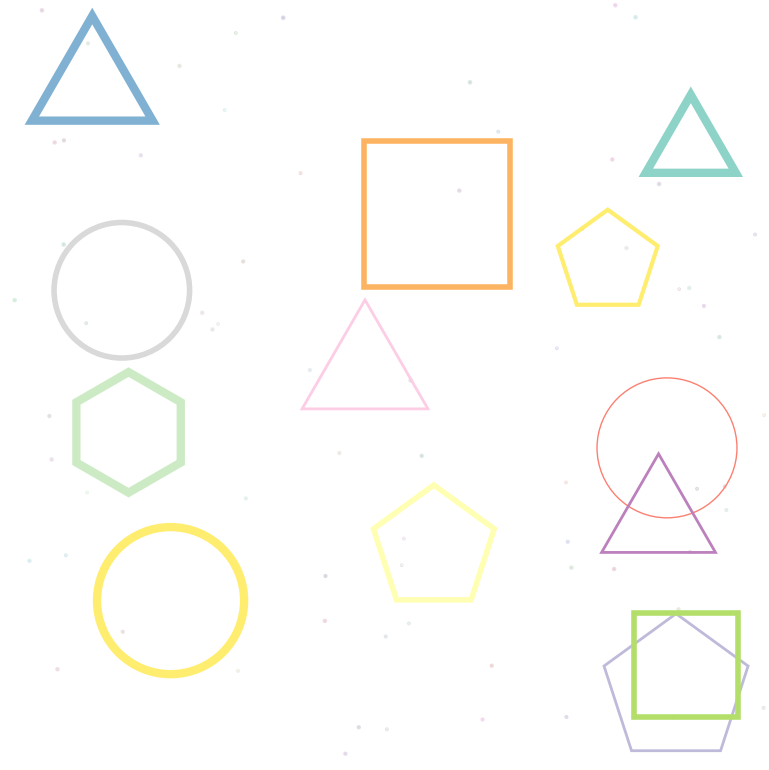[{"shape": "triangle", "thickness": 3, "radius": 0.34, "center": [0.897, 0.809]}, {"shape": "pentagon", "thickness": 2, "radius": 0.41, "center": [0.563, 0.288]}, {"shape": "pentagon", "thickness": 1, "radius": 0.49, "center": [0.878, 0.105]}, {"shape": "circle", "thickness": 0.5, "radius": 0.45, "center": [0.866, 0.418]}, {"shape": "triangle", "thickness": 3, "radius": 0.45, "center": [0.12, 0.889]}, {"shape": "square", "thickness": 2, "radius": 0.47, "center": [0.567, 0.722]}, {"shape": "square", "thickness": 2, "radius": 0.34, "center": [0.891, 0.137]}, {"shape": "triangle", "thickness": 1, "radius": 0.47, "center": [0.474, 0.516]}, {"shape": "circle", "thickness": 2, "radius": 0.44, "center": [0.158, 0.623]}, {"shape": "triangle", "thickness": 1, "radius": 0.43, "center": [0.855, 0.325]}, {"shape": "hexagon", "thickness": 3, "radius": 0.39, "center": [0.167, 0.438]}, {"shape": "circle", "thickness": 3, "radius": 0.48, "center": [0.222, 0.22]}, {"shape": "pentagon", "thickness": 1.5, "radius": 0.34, "center": [0.789, 0.659]}]